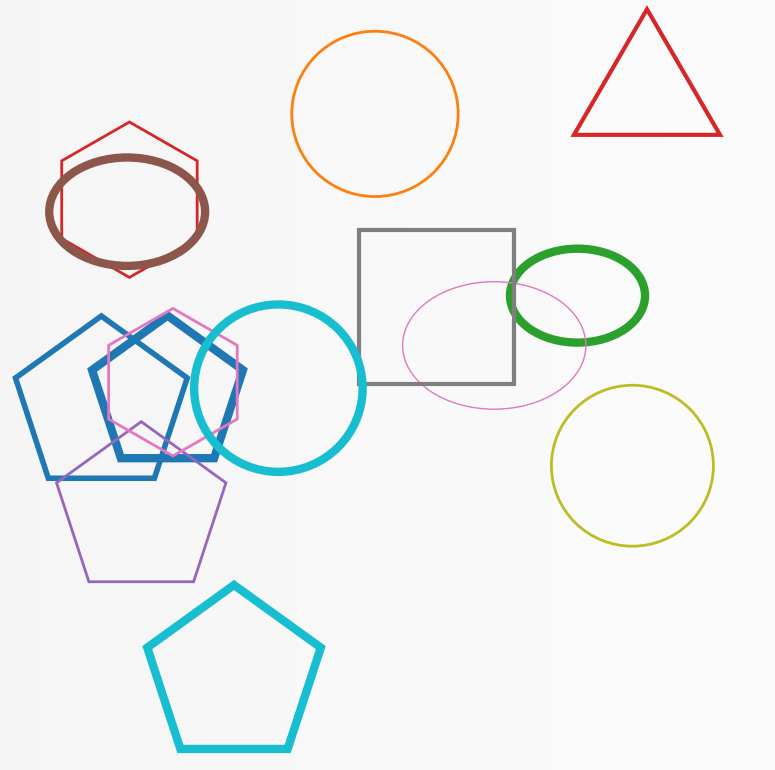[{"shape": "pentagon", "thickness": 2, "radius": 0.58, "center": [0.131, 0.473]}, {"shape": "pentagon", "thickness": 3, "radius": 0.51, "center": [0.216, 0.488]}, {"shape": "circle", "thickness": 1, "radius": 0.54, "center": [0.484, 0.852]}, {"shape": "oval", "thickness": 3, "radius": 0.44, "center": [0.745, 0.616]}, {"shape": "triangle", "thickness": 1.5, "radius": 0.54, "center": [0.835, 0.879]}, {"shape": "hexagon", "thickness": 1, "radius": 0.5, "center": [0.167, 0.741]}, {"shape": "pentagon", "thickness": 1, "radius": 0.57, "center": [0.182, 0.337]}, {"shape": "oval", "thickness": 3, "radius": 0.5, "center": [0.164, 0.725]}, {"shape": "hexagon", "thickness": 1, "radius": 0.48, "center": [0.223, 0.504]}, {"shape": "oval", "thickness": 0.5, "radius": 0.59, "center": [0.638, 0.551]}, {"shape": "square", "thickness": 1.5, "radius": 0.5, "center": [0.563, 0.601]}, {"shape": "circle", "thickness": 1, "radius": 0.52, "center": [0.816, 0.395]}, {"shape": "pentagon", "thickness": 3, "radius": 0.59, "center": [0.302, 0.123]}, {"shape": "circle", "thickness": 3, "radius": 0.54, "center": [0.359, 0.496]}]